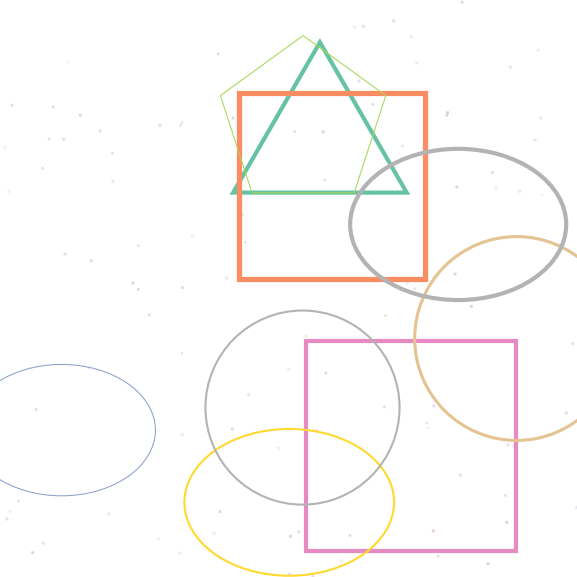[{"shape": "triangle", "thickness": 2, "radius": 0.87, "center": [0.554, 0.752]}, {"shape": "square", "thickness": 2.5, "radius": 0.81, "center": [0.575, 0.677]}, {"shape": "oval", "thickness": 0.5, "radius": 0.81, "center": [0.107, 0.254]}, {"shape": "square", "thickness": 2, "radius": 0.91, "center": [0.713, 0.226]}, {"shape": "pentagon", "thickness": 0.5, "radius": 0.75, "center": [0.525, 0.787]}, {"shape": "oval", "thickness": 1, "radius": 0.91, "center": [0.501, 0.129]}, {"shape": "circle", "thickness": 1.5, "radius": 0.88, "center": [0.895, 0.413]}, {"shape": "oval", "thickness": 2, "radius": 0.94, "center": [0.793, 0.61]}, {"shape": "circle", "thickness": 1, "radius": 0.84, "center": [0.524, 0.293]}]